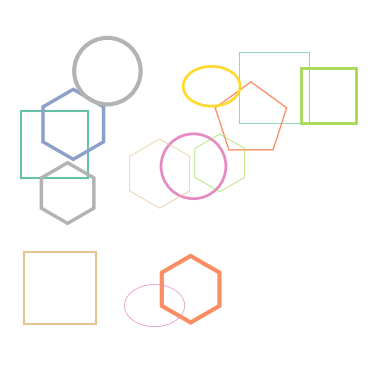[{"shape": "square", "thickness": 1.5, "radius": 0.44, "center": [0.141, 0.624]}, {"shape": "square", "thickness": 0.5, "radius": 0.46, "center": [0.712, 0.773]}, {"shape": "pentagon", "thickness": 1, "radius": 0.49, "center": [0.652, 0.69]}, {"shape": "hexagon", "thickness": 3, "radius": 0.43, "center": [0.495, 0.249]}, {"shape": "hexagon", "thickness": 2.5, "radius": 0.45, "center": [0.19, 0.677]}, {"shape": "circle", "thickness": 2, "radius": 0.42, "center": [0.503, 0.568]}, {"shape": "oval", "thickness": 0.5, "radius": 0.39, "center": [0.402, 0.206]}, {"shape": "hexagon", "thickness": 0.5, "radius": 0.37, "center": [0.571, 0.577]}, {"shape": "square", "thickness": 2, "radius": 0.36, "center": [0.852, 0.753]}, {"shape": "oval", "thickness": 2, "radius": 0.37, "center": [0.55, 0.776]}, {"shape": "hexagon", "thickness": 0.5, "radius": 0.45, "center": [0.415, 0.549]}, {"shape": "square", "thickness": 1.5, "radius": 0.46, "center": [0.156, 0.252]}, {"shape": "hexagon", "thickness": 2.5, "radius": 0.39, "center": [0.176, 0.499]}, {"shape": "circle", "thickness": 3, "radius": 0.43, "center": [0.279, 0.815]}]